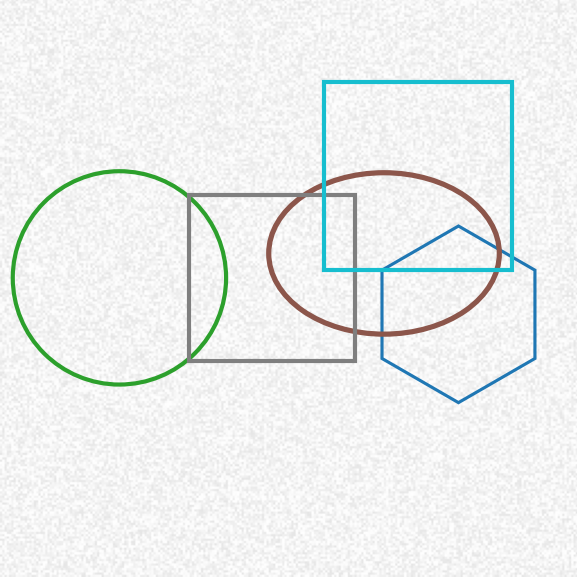[{"shape": "hexagon", "thickness": 1.5, "radius": 0.76, "center": [0.794, 0.455]}, {"shape": "circle", "thickness": 2, "radius": 0.92, "center": [0.207, 0.518]}, {"shape": "oval", "thickness": 2.5, "radius": 1.0, "center": [0.665, 0.56]}, {"shape": "square", "thickness": 2, "radius": 0.72, "center": [0.471, 0.518]}, {"shape": "square", "thickness": 2, "radius": 0.81, "center": [0.724, 0.695]}]